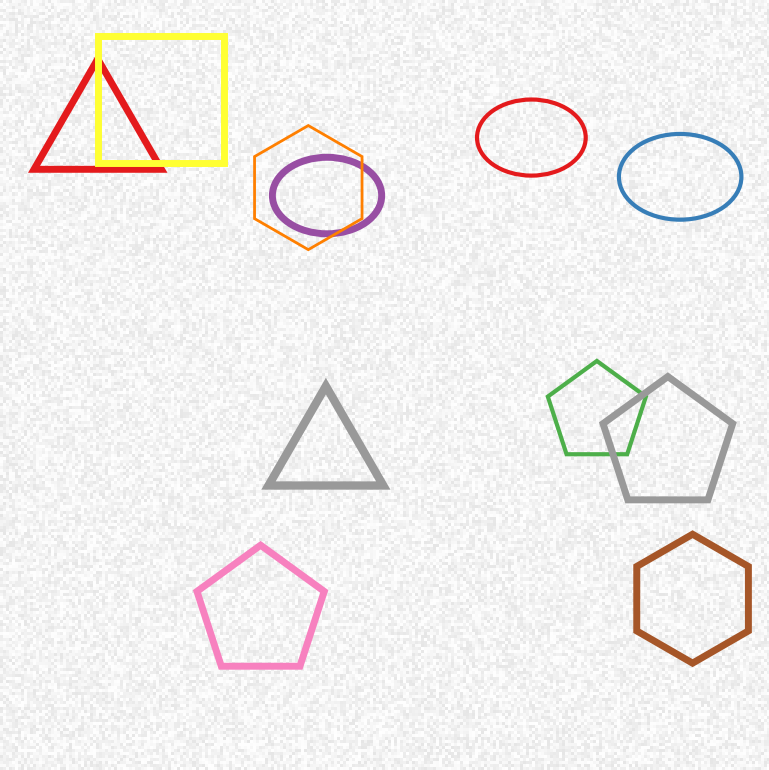[{"shape": "triangle", "thickness": 2.5, "radius": 0.48, "center": [0.127, 0.828]}, {"shape": "oval", "thickness": 1.5, "radius": 0.35, "center": [0.69, 0.821]}, {"shape": "oval", "thickness": 1.5, "radius": 0.4, "center": [0.883, 0.77]}, {"shape": "pentagon", "thickness": 1.5, "radius": 0.33, "center": [0.775, 0.464]}, {"shape": "oval", "thickness": 2.5, "radius": 0.35, "center": [0.425, 0.746]}, {"shape": "hexagon", "thickness": 1, "radius": 0.4, "center": [0.4, 0.756]}, {"shape": "square", "thickness": 2.5, "radius": 0.41, "center": [0.209, 0.871]}, {"shape": "hexagon", "thickness": 2.5, "radius": 0.42, "center": [0.899, 0.222]}, {"shape": "pentagon", "thickness": 2.5, "radius": 0.43, "center": [0.338, 0.205]}, {"shape": "pentagon", "thickness": 2.5, "radius": 0.44, "center": [0.867, 0.422]}, {"shape": "triangle", "thickness": 3, "radius": 0.43, "center": [0.423, 0.413]}]